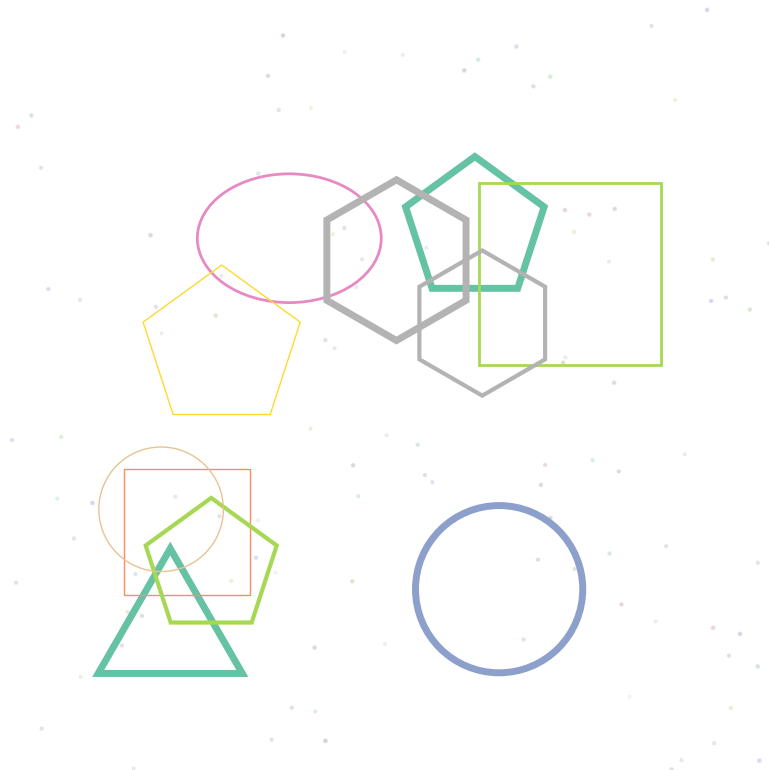[{"shape": "pentagon", "thickness": 2.5, "radius": 0.47, "center": [0.617, 0.702]}, {"shape": "triangle", "thickness": 2.5, "radius": 0.54, "center": [0.221, 0.179]}, {"shape": "square", "thickness": 0.5, "radius": 0.41, "center": [0.243, 0.309]}, {"shape": "circle", "thickness": 2.5, "radius": 0.54, "center": [0.648, 0.235]}, {"shape": "oval", "thickness": 1, "radius": 0.6, "center": [0.376, 0.691]}, {"shape": "pentagon", "thickness": 1.5, "radius": 0.45, "center": [0.274, 0.264]}, {"shape": "square", "thickness": 1, "radius": 0.59, "center": [0.74, 0.644]}, {"shape": "pentagon", "thickness": 0.5, "radius": 0.54, "center": [0.288, 0.548]}, {"shape": "circle", "thickness": 0.5, "radius": 0.4, "center": [0.209, 0.339]}, {"shape": "hexagon", "thickness": 2.5, "radius": 0.52, "center": [0.515, 0.662]}, {"shape": "hexagon", "thickness": 1.5, "radius": 0.47, "center": [0.626, 0.58]}]